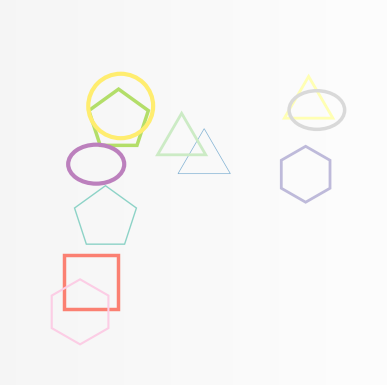[{"shape": "pentagon", "thickness": 1, "radius": 0.42, "center": [0.272, 0.434]}, {"shape": "triangle", "thickness": 2, "radius": 0.36, "center": [0.796, 0.729]}, {"shape": "hexagon", "thickness": 2, "radius": 0.36, "center": [0.789, 0.547]}, {"shape": "square", "thickness": 2.5, "radius": 0.35, "center": [0.234, 0.268]}, {"shape": "triangle", "thickness": 0.5, "radius": 0.39, "center": [0.527, 0.588]}, {"shape": "pentagon", "thickness": 2.5, "radius": 0.4, "center": [0.306, 0.688]}, {"shape": "hexagon", "thickness": 1.5, "radius": 0.42, "center": [0.207, 0.19]}, {"shape": "oval", "thickness": 2.5, "radius": 0.36, "center": [0.818, 0.714]}, {"shape": "oval", "thickness": 3, "radius": 0.36, "center": [0.248, 0.574]}, {"shape": "triangle", "thickness": 2, "radius": 0.36, "center": [0.469, 0.634]}, {"shape": "circle", "thickness": 3, "radius": 0.42, "center": [0.312, 0.725]}]